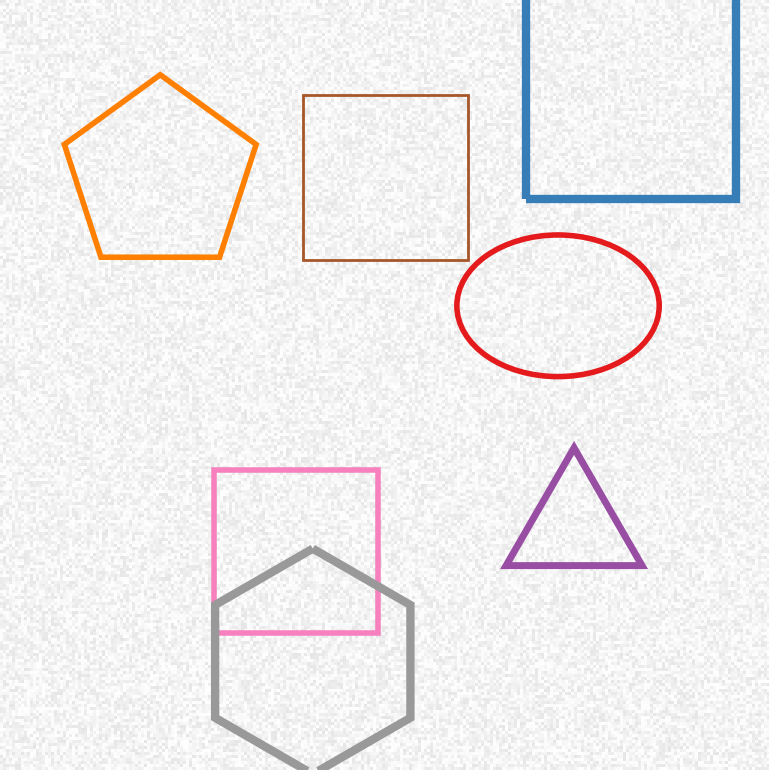[{"shape": "oval", "thickness": 2, "radius": 0.66, "center": [0.725, 0.603]}, {"shape": "square", "thickness": 3, "radius": 0.68, "center": [0.819, 0.877]}, {"shape": "triangle", "thickness": 2.5, "radius": 0.51, "center": [0.746, 0.316]}, {"shape": "pentagon", "thickness": 2, "radius": 0.65, "center": [0.208, 0.772]}, {"shape": "square", "thickness": 1, "radius": 0.54, "center": [0.501, 0.769]}, {"shape": "square", "thickness": 2, "radius": 0.53, "center": [0.384, 0.284]}, {"shape": "hexagon", "thickness": 3, "radius": 0.73, "center": [0.406, 0.141]}]